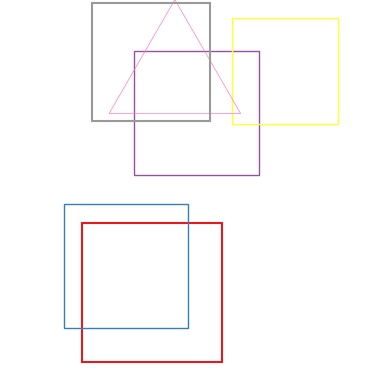[{"shape": "square", "thickness": 1.5, "radius": 0.91, "center": [0.395, 0.241]}, {"shape": "square", "thickness": 1, "radius": 0.8, "center": [0.328, 0.309]}, {"shape": "square", "thickness": 1, "radius": 0.81, "center": [0.511, 0.706]}, {"shape": "square", "thickness": 1, "radius": 0.69, "center": [0.74, 0.817]}, {"shape": "triangle", "thickness": 0.5, "radius": 0.99, "center": [0.454, 0.804]}, {"shape": "square", "thickness": 1.5, "radius": 0.76, "center": [0.392, 0.84]}]